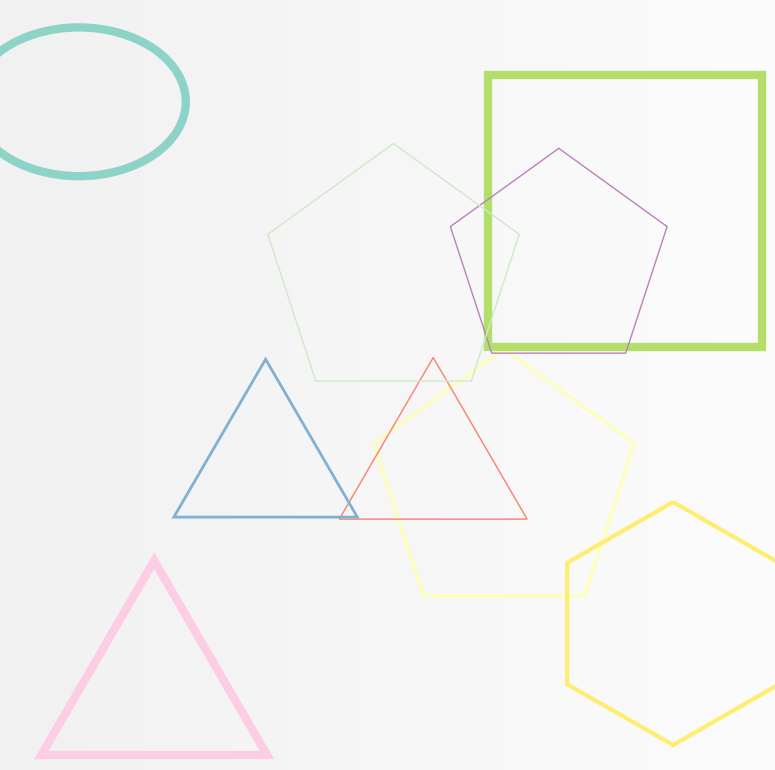[{"shape": "oval", "thickness": 3, "radius": 0.69, "center": [0.102, 0.868]}, {"shape": "pentagon", "thickness": 1, "radius": 0.88, "center": [0.65, 0.37]}, {"shape": "triangle", "thickness": 0.5, "radius": 0.7, "center": [0.559, 0.396]}, {"shape": "triangle", "thickness": 1, "radius": 0.68, "center": [0.343, 0.397]}, {"shape": "square", "thickness": 3, "radius": 0.88, "center": [0.806, 0.726]}, {"shape": "triangle", "thickness": 3, "radius": 0.84, "center": [0.199, 0.104]}, {"shape": "pentagon", "thickness": 0.5, "radius": 0.74, "center": [0.721, 0.66]}, {"shape": "pentagon", "thickness": 0.5, "radius": 0.85, "center": [0.508, 0.643]}, {"shape": "hexagon", "thickness": 1.5, "radius": 0.79, "center": [0.869, 0.19]}]